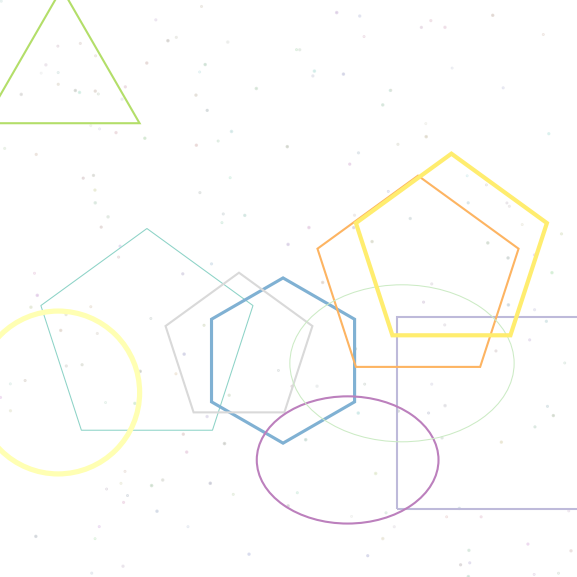[{"shape": "pentagon", "thickness": 0.5, "radius": 0.97, "center": [0.254, 0.41]}, {"shape": "circle", "thickness": 2.5, "radius": 0.7, "center": [0.101, 0.319]}, {"shape": "square", "thickness": 1, "radius": 0.83, "center": [0.854, 0.284]}, {"shape": "hexagon", "thickness": 1.5, "radius": 0.72, "center": [0.49, 0.375]}, {"shape": "pentagon", "thickness": 1, "radius": 0.92, "center": [0.724, 0.512]}, {"shape": "triangle", "thickness": 1, "radius": 0.78, "center": [0.107, 0.864]}, {"shape": "pentagon", "thickness": 1, "radius": 0.67, "center": [0.414, 0.393]}, {"shape": "oval", "thickness": 1, "radius": 0.79, "center": [0.602, 0.203]}, {"shape": "oval", "thickness": 0.5, "radius": 0.97, "center": [0.696, 0.37]}, {"shape": "pentagon", "thickness": 2, "radius": 0.87, "center": [0.782, 0.559]}]